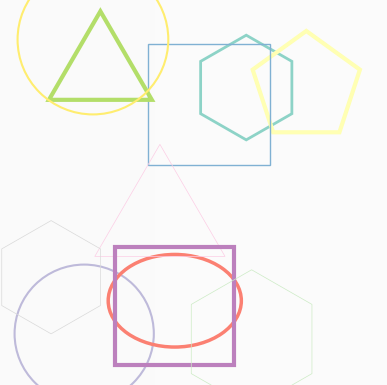[{"shape": "hexagon", "thickness": 2, "radius": 0.68, "center": [0.635, 0.773]}, {"shape": "pentagon", "thickness": 3, "radius": 0.73, "center": [0.79, 0.774]}, {"shape": "circle", "thickness": 1.5, "radius": 0.9, "center": [0.217, 0.133]}, {"shape": "oval", "thickness": 2.5, "radius": 0.86, "center": [0.451, 0.219]}, {"shape": "square", "thickness": 1, "radius": 0.78, "center": [0.54, 0.729]}, {"shape": "triangle", "thickness": 3, "radius": 0.77, "center": [0.259, 0.817]}, {"shape": "triangle", "thickness": 0.5, "radius": 0.97, "center": [0.413, 0.431]}, {"shape": "hexagon", "thickness": 0.5, "radius": 0.74, "center": [0.132, 0.28]}, {"shape": "square", "thickness": 3, "radius": 0.77, "center": [0.451, 0.205]}, {"shape": "hexagon", "thickness": 0.5, "radius": 0.9, "center": [0.649, 0.119]}, {"shape": "circle", "thickness": 1.5, "radius": 0.97, "center": [0.24, 0.897]}]